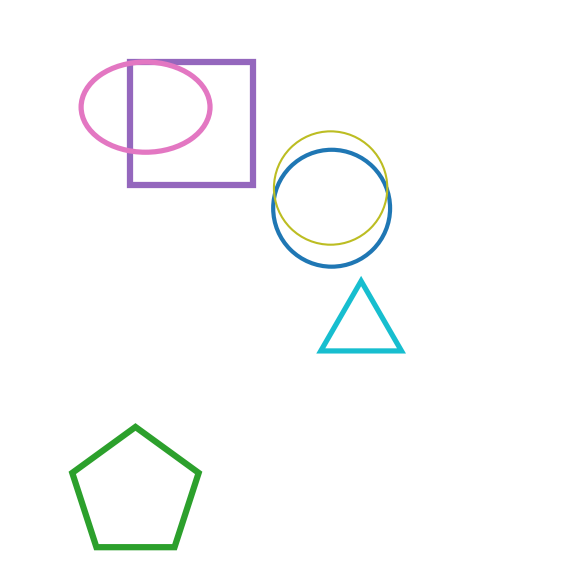[{"shape": "circle", "thickness": 2, "radius": 0.51, "center": [0.574, 0.639]}, {"shape": "pentagon", "thickness": 3, "radius": 0.58, "center": [0.235, 0.145]}, {"shape": "square", "thickness": 3, "radius": 0.53, "center": [0.332, 0.786]}, {"shape": "oval", "thickness": 2.5, "radius": 0.56, "center": [0.252, 0.814]}, {"shape": "circle", "thickness": 1, "radius": 0.49, "center": [0.572, 0.674]}, {"shape": "triangle", "thickness": 2.5, "radius": 0.4, "center": [0.625, 0.432]}]